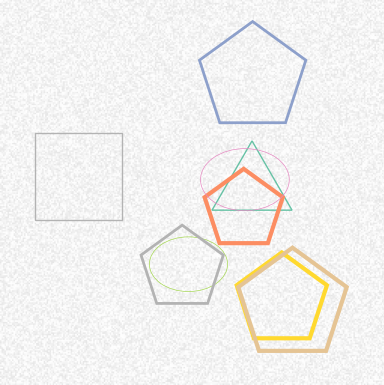[{"shape": "triangle", "thickness": 1, "radius": 0.6, "center": [0.655, 0.514]}, {"shape": "pentagon", "thickness": 3, "radius": 0.53, "center": [0.633, 0.455]}, {"shape": "pentagon", "thickness": 2, "radius": 0.73, "center": [0.656, 0.799]}, {"shape": "oval", "thickness": 0.5, "radius": 0.58, "center": [0.636, 0.533]}, {"shape": "oval", "thickness": 0.5, "radius": 0.51, "center": [0.49, 0.314]}, {"shape": "pentagon", "thickness": 3, "radius": 0.62, "center": [0.732, 0.221]}, {"shape": "pentagon", "thickness": 3, "radius": 0.74, "center": [0.76, 0.208]}, {"shape": "pentagon", "thickness": 2, "radius": 0.56, "center": [0.473, 0.303]}, {"shape": "square", "thickness": 1, "radius": 0.56, "center": [0.205, 0.541]}]